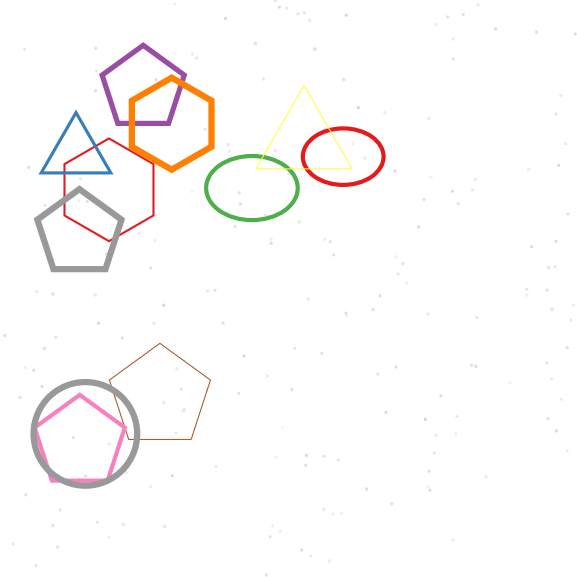[{"shape": "hexagon", "thickness": 1, "radius": 0.44, "center": [0.189, 0.67]}, {"shape": "oval", "thickness": 2, "radius": 0.35, "center": [0.594, 0.728]}, {"shape": "triangle", "thickness": 1.5, "radius": 0.35, "center": [0.132, 0.735]}, {"shape": "oval", "thickness": 2, "radius": 0.4, "center": [0.436, 0.673]}, {"shape": "pentagon", "thickness": 2.5, "radius": 0.37, "center": [0.248, 0.846]}, {"shape": "hexagon", "thickness": 3, "radius": 0.4, "center": [0.297, 0.785]}, {"shape": "triangle", "thickness": 0.5, "radius": 0.48, "center": [0.526, 0.755]}, {"shape": "pentagon", "thickness": 0.5, "radius": 0.46, "center": [0.277, 0.313]}, {"shape": "pentagon", "thickness": 2, "radius": 0.41, "center": [0.138, 0.233]}, {"shape": "pentagon", "thickness": 3, "radius": 0.38, "center": [0.138, 0.595]}, {"shape": "circle", "thickness": 3, "radius": 0.45, "center": [0.148, 0.248]}]